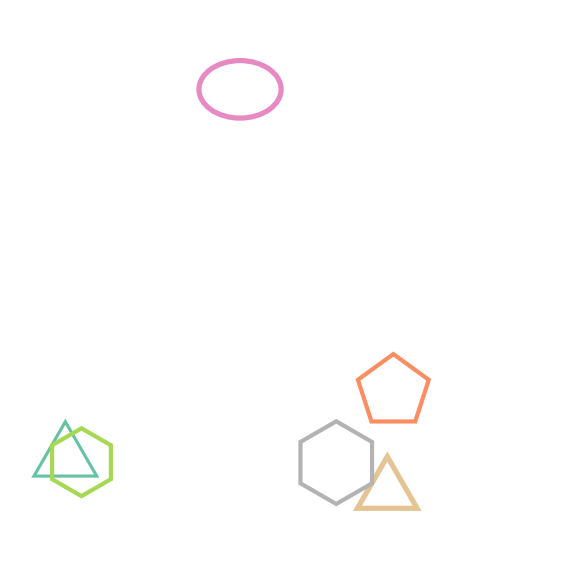[{"shape": "triangle", "thickness": 1.5, "radius": 0.31, "center": [0.113, 0.206]}, {"shape": "pentagon", "thickness": 2, "radius": 0.32, "center": [0.681, 0.322]}, {"shape": "oval", "thickness": 2.5, "radius": 0.36, "center": [0.416, 0.844]}, {"shape": "hexagon", "thickness": 2, "radius": 0.29, "center": [0.141, 0.199]}, {"shape": "triangle", "thickness": 2.5, "radius": 0.3, "center": [0.671, 0.149]}, {"shape": "hexagon", "thickness": 2, "radius": 0.36, "center": [0.582, 0.198]}]